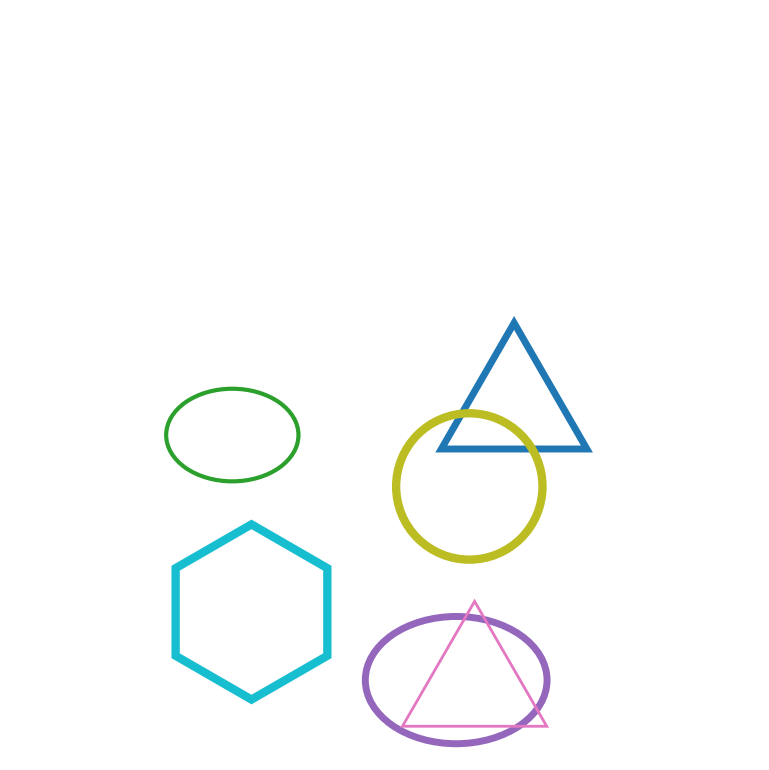[{"shape": "triangle", "thickness": 2.5, "radius": 0.55, "center": [0.668, 0.471]}, {"shape": "oval", "thickness": 1.5, "radius": 0.43, "center": [0.302, 0.435]}, {"shape": "oval", "thickness": 2.5, "radius": 0.59, "center": [0.592, 0.117]}, {"shape": "triangle", "thickness": 1, "radius": 0.54, "center": [0.616, 0.111]}, {"shape": "circle", "thickness": 3, "radius": 0.48, "center": [0.609, 0.368]}, {"shape": "hexagon", "thickness": 3, "radius": 0.57, "center": [0.327, 0.205]}]